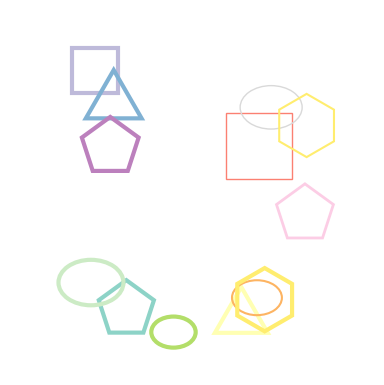[{"shape": "pentagon", "thickness": 3, "radius": 0.38, "center": [0.328, 0.197]}, {"shape": "triangle", "thickness": 3, "radius": 0.4, "center": [0.627, 0.175]}, {"shape": "square", "thickness": 3, "radius": 0.29, "center": [0.246, 0.817]}, {"shape": "square", "thickness": 1, "radius": 0.43, "center": [0.673, 0.621]}, {"shape": "triangle", "thickness": 3, "radius": 0.42, "center": [0.295, 0.734]}, {"shape": "oval", "thickness": 1.5, "radius": 0.32, "center": [0.667, 0.227]}, {"shape": "oval", "thickness": 3, "radius": 0.29, "center": [0.451, 0.137]}, {"shape": "pentagon", "thickness": 2, "radius": 0.39, "center": [0.792, 0.445]}, {"shape": "oval", "thickness": 1, "radius": 0.4, "center": [0.704, 0.721]}, {"shape": "pentagon", "thickness": 3, "radius": 0.39, "center": [0.286, 0.619]}, {"shape": "oval", "thickness": 3, "radius": 0.42, "center": [0.236, 0.266]}, {"shape": "hexagon", "thickness": 1.5, "radius": 0.41, "center": [0.796, 0.674]}, {"shape": "hexagon", "thickness": 3, "radius": 0.41, "center": [0.687, 0.222]}]